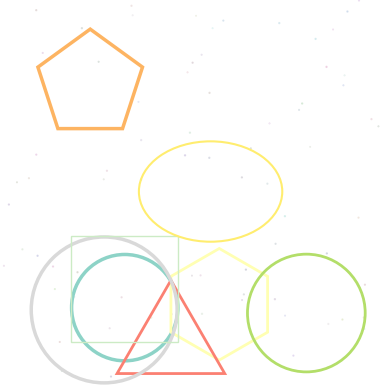[{"shape": "circle", "thickness": 2.5, "radius": 0.69, "center": [0.324, 0.201]}, {"shape": "hexagon", "thickness": 2, "radius": 0.72, "center": [0.57, 0.21]}, {"shape": "triangle", "thickness": 2, "radius": 0.81, "center": [0.444, 0.11]}, {"shape": "pentagon", "thickness": 2.5, "radius": 0.71, "center": [0.234, 0.781]}, {"shape": "circle", "thickness": 2, "radius": 0.76, "center": [0.796, 0.187]}, {"shape": "circle", "thickness": 2.5, "radius": 0.95, "center": [0.271, 0.195]}, {"shape": "square", "thickness": 1, "radius": 0.69, "center": [0.323, 0.249]}, {"shape": "oval", "thickness": 1.5, "radius": 0.93, "center": [0.547, 0.503]}]